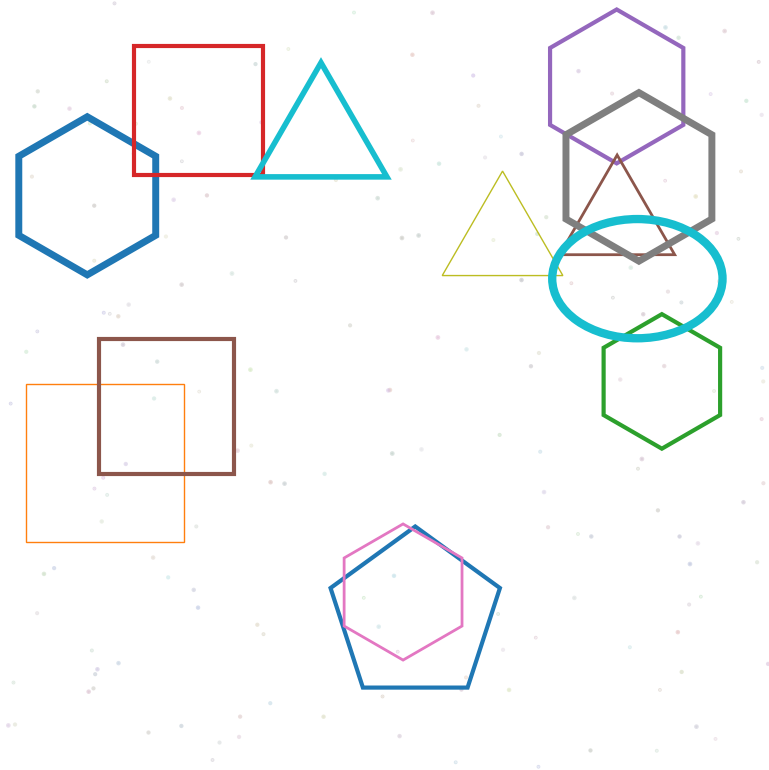[{"shape": "hexagon", "thickness": 2.5, "radius": 0.51, "center": [0.113, 0.746]}, {"shape": "pentagon", "thickness": 1.5, "radius": 0.58, "center": [0.539, 0.201]}, {"shape": "square", "thickness": 0.5, "radius": 0.51, "center": [0.136, 0.399]}, {"shape": "hexagon", "thickness": 1.5, "radius": 0.44, "center": [0.86, 0.505]}, {"shape": "square", "thickness": 1.5, "radius": 0.42, "center": [0.257, 0.857]}, {"shape": "hexagon", "thickness": 1.5, "radius": 0.5, "center": [0.801, 0.888]}, {"shape": "square", "thickness": 1.5, "radius": 0.44, "center": [0.216, 0.472]}, {"shape": "triangle", "thickness": 1, "radius": 0.43, "center": [0.801, 0.712]}, {"shape": "hexagon", "thickness": 1, "radius": 0.44, "center": [0.523, 0.231]}, {"shape": "hexagon", "thickness": 2.5, "radius": 0.55, "center": [0.83, 0.77]}, {"shape": "triangle", "thickness": 0.5, "radius": 0.45, "center": [0.653, 0.687]}, {"shape": "triangle", "thickness": 2, "radius": 0.49, "center": [0.417, 0.82]}, {"shape": "oval", "thickness": 3, "radius": 0.55, "center": [0.828, 0.638]}]